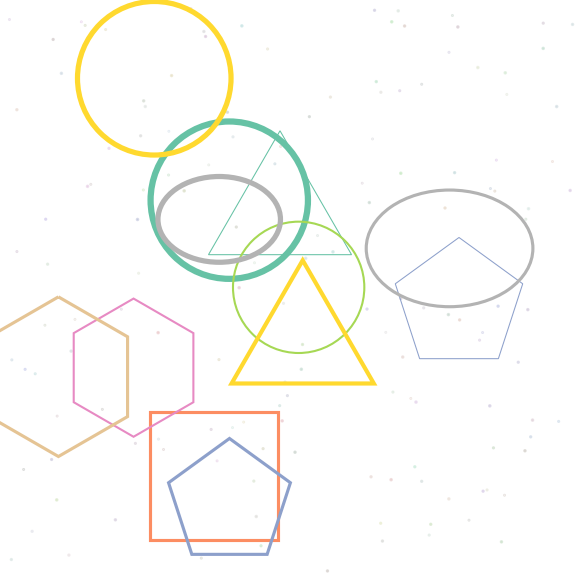[{"shape": "triangle", "thickness": 0.5, "radius": 0.72, "center": [0.485, 0.63]}, {"shape": "circle", "thickness": 3, "radius": 0.68, "center": [0.397, 0.653]}, {"shape": "square", "thickness": 1.5, "radius": 0.55, "center": [0.37, 0.174]}, {"shape": "pentagon", "thickness": 1.5, "radius": 0.55, "center": [0.397, 0.129]}, {"shape": "pentagon", "thickness": 0.5, "radius": 0.58, "center": [0.795, 0.472]}, {"shape": "hexagon", "thickness": 1, "radius": 0.6, "center": [0.231, 0.362]}, {"shape": "circle", "thickness": 1, "radius": 0.57, "center": [0.517, 0.502]}, {"shape": "triangle", "thickness": 2, "radius": 0.71, "center": [0.524, 0.406]}, {"shape": "circle", "thickness": 2.5, "radius": 0.66, "center": [0.267, 0.864]}, {"shape": "hexagon", "thickness": 1.5, "radius": 0.69, "center": [0.101, 0.347]}, {"shape": "oval", "thickness": 2.5, "radius": 0.53, "center": [0.38, 0.619]}, {"shape": "oval", "thickness": 1.5, "radius": 0.72, "center": [0.778, 0.569]}]